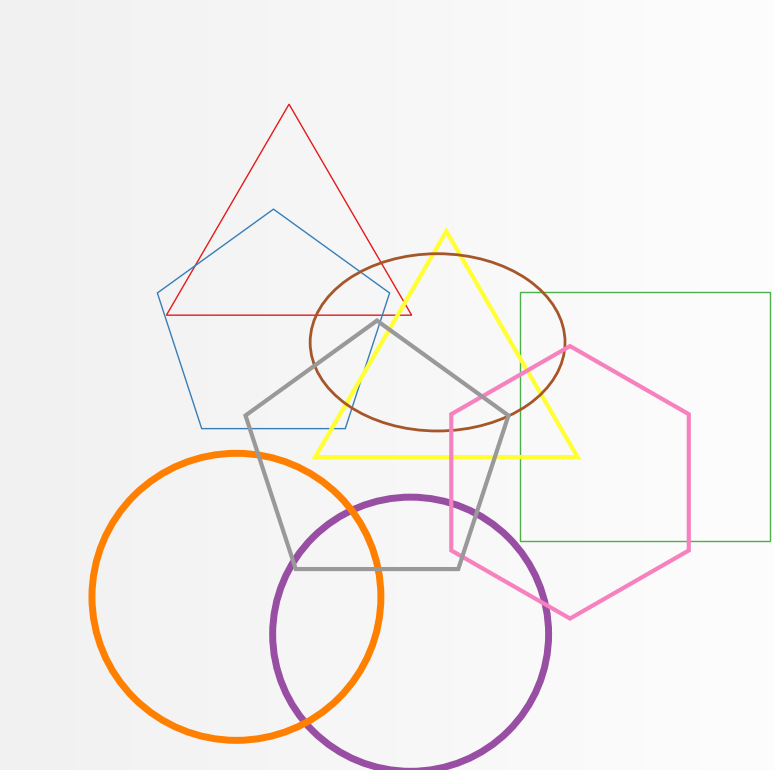[{"shape": "triangle", "thickness": 0.5, "radius": 0.91, "center": [0.373, 0.682]}, {"shape": "pentagon", "thickness": 0.5, "radius": 0.79, "center": [0.353, 0.571]}, {"shape": "square", "thickness": 0.5, "radius": 0.81, "center": [0.832, 0.459]}, {"shape": "circle", "thickness": 2.5, "radius": 0.89, "center": [0.53, 0.176]}, {"shape": "circle", "thickness": 2.5, "radius": 0.93, "center": [0.305, 0.225]}, {"shape": "triangle", "thickness": 1.5, "radius": 0.98, "center": [0.576, 0.504]}, {"shape": "oval", "thickness": 1, "radius": 0.82, "center": [0.565, 0.555]}, {"shape": "hexagon", "thickness": 1.5, "radius": 0.88, "center": [0.736, 0.374]}, {"shape": "pentagon", "thickness": 1.5, "radius": 0.89, "center": [0.486, 0.405]}]